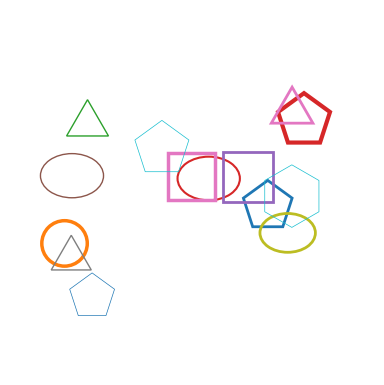[{"shape": "pentagon", "thickness": 0.5, "radius": 0.31, "center": [0.239, 0.23]}, {"shape": "pentagon", "thickness": 2, "radius": 0.33, "center": [0.695, 0.465]}, {"shape": "circle", "thickness": 2.5, "radius": 0.3, "center": [0.168, 0.368]}, {"shape": "triangle", "thickness": 1, "radius": 0.31, "center": [0.227, 0.678]}, {"shape": "oval", "thickness": 1.5, "radius": 0.4, "center": [0.542, 0.536]}, {"shape": "pentagon", "thickness": 3, "radius": 0.35, "center": [0.79, 0.687]}, {"shape": "square", "thickness": 2, "radius": 0.32, "center": [0.644, 0.54]}, {"shape": "oval", "thickness": 1, "radius": 0.41, "center": [0.187, 0.544]}, {"shape": "square", "thickness": 2.5, "radius": 0.3, "center": [0.497, 0.542]}, {"shape": "triangle", "thickness": 2, "radius": 0.31, "center": [0.759, 0.711]}, {"shape": "triangle", "thickness": 1, "radius": 0.3, "center": [0.185, 0.329]}, {"shape": "oval", "thickness": 2, "radius": 0.36, "center": [0.747, 0.395]}, {"shape": "hexagon", "thickness": 0.5, "radius": 0.41, "center": [0.758, 0.491]}, {"shape": "pentagon", "thickness": 0.5, "radius": 0.37, "center": [0.421, 0.614]}]